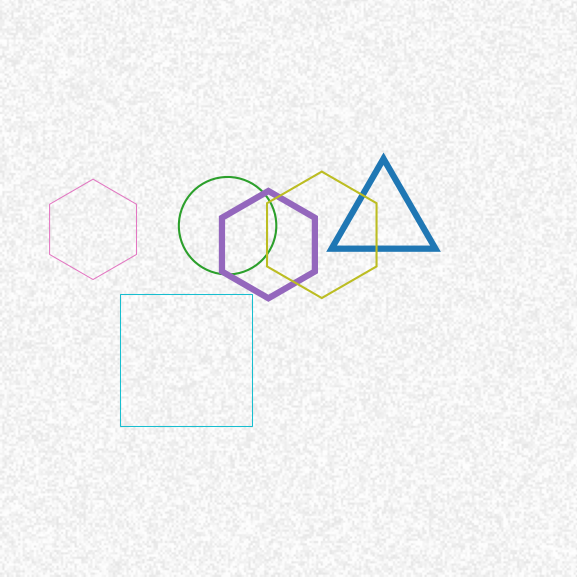[{"shape": "triangle", "thickness": 3, "radius": 0.52, "center": [0.664, 0.62]}, {"shape": "circle", "thickness": 1, "radius": 0.42, "center": [0.394, 0.608]}, {"shape": "hexagon", "thickness": 3, "radius": 0.46, "center": [0.465, 0.576]}, {"shape": "hexagon", "thickness": 0.5, "radius": 0.43, "center": [0.161, 0.602]}, {"shape": "hexagon", "thickness": 1, "radius": 0.55, "center": [0.557, 0.593]}, {"shape": "square", "thickness": 0.5, "radius": 0.57, "center": [0.322, 0.376]}]